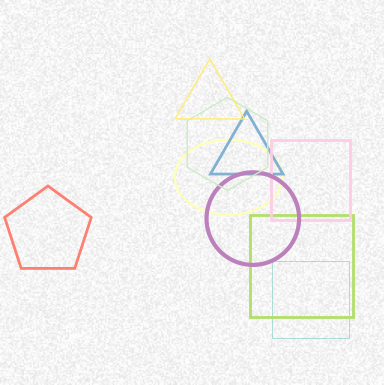[{"shape": "square", "thickness": 0.5, "radius": 0.5, "center": [0.806, 0.221]}, {"shape": "oval", "thickness": 1.5, "radius": 0.7, "center": [0.594, 0.54]}, {"shape": "pentagon", "thickness": 2, "radius": 0.59, "center": [0.125, 0.399]}, {"shape": "triangle", "thickness": 2, "radius": 0.54, "center": [0.641, 0.602]}, {"shape": "square", "thickness": 2, "radius": 0.67, "center": [0.782, 0.309]}, {"shape": "square", "thickness": 2, "radius": 0.52, "center": [0.806, 0.532]}, {"shape": "circle", "thickness": 3, "radius": 0.6, "center": [0.657, 0.432]}, {"shape": "hexagon", "thickness": 1, "radius": 0.6, "center": [0.591, 0.626]}, {"shape": "triangle", "thickness": 1, "radius": 0.52, "center": [0.545, 0.743]}]